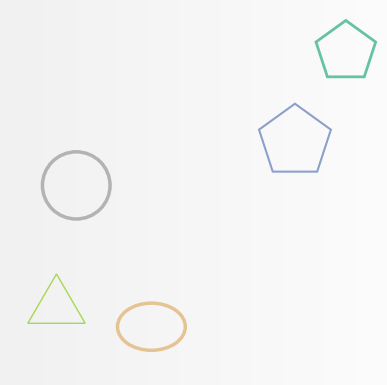[{"shape": "pentagon", "thickness": 2, "radius": 0.4, "center": [0.892, 0.866]}, {"shape": "pentagon", "thickness": 1.5, "radius": 0.49, "center": [0.761, 0.633]}, {"shape": "triangle", "thickness": 1, "radius": 0.43, "center": [0.146, 0.203]}, {"shape": "oval", "thickness": 2.5, "radius": 0.44, "center": [0.391, 0.151]}, {"shape": "circle", "thickness": 2.5, "radius": 0.44, "center": [0.197, 0.518]}]